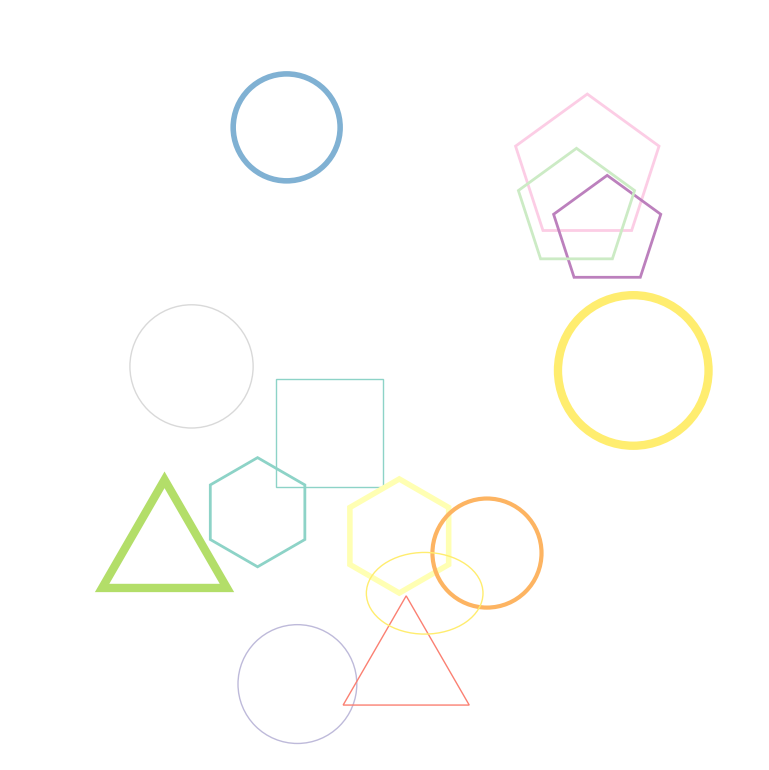[{"shape": "hexagon", "thickness": 1, "radius": 0.35, "center": [0.335, 0.335]}, {"shape": "square", "thickness": 0.5, "radius": 0.35, "center": [0.428, 0.438]}, {"shape": "hexagon", "thickness": 2, "radius": 0.37, "center": [0.519, 0.304]}, {"shape": "circle", "thickness": 0.5, "radius": 0.39, "center": [0.386, 0.112]}, {"shape": "triangle", "thickness": 0.5, "radius": 0.47, "center": [0.528, 0.132]}, {"shape": "circle", "thickness": 2, "radius": 0.35, "center": [0.372, 0.835]}, {"shape": "circle", "thickness": 1.5, "radius": 0.35, "center": [0.632, 0.282]}, {"shape": "triangle", "thickness": 3, "radius": 0.47, "center": [0.214, 0.283]}, {"shape": "pentagon", "thickness": 1, "radius": 0.49, "center": [0.763, 0.78]}, {"shape": "circle", "thickness": 0.5, "radius": 0.4, "center": [0.249, 0.524]}, {"shape": "pentagon", "thickness": 1, "radius": 0.37, "center": [0.789, 0.699]}, {"shape": "pentagon", "thickness": 1, "radius": 0.4, "center": [0.749, 0.728]}, {"shape": "oval", "thickness": 0.5, "radius": 0.38, "center": [0.552, 0.23]}, {"shape": "circle", "thickness": 3, "radius": 0.49, "center": [0.822, 0.519]}]